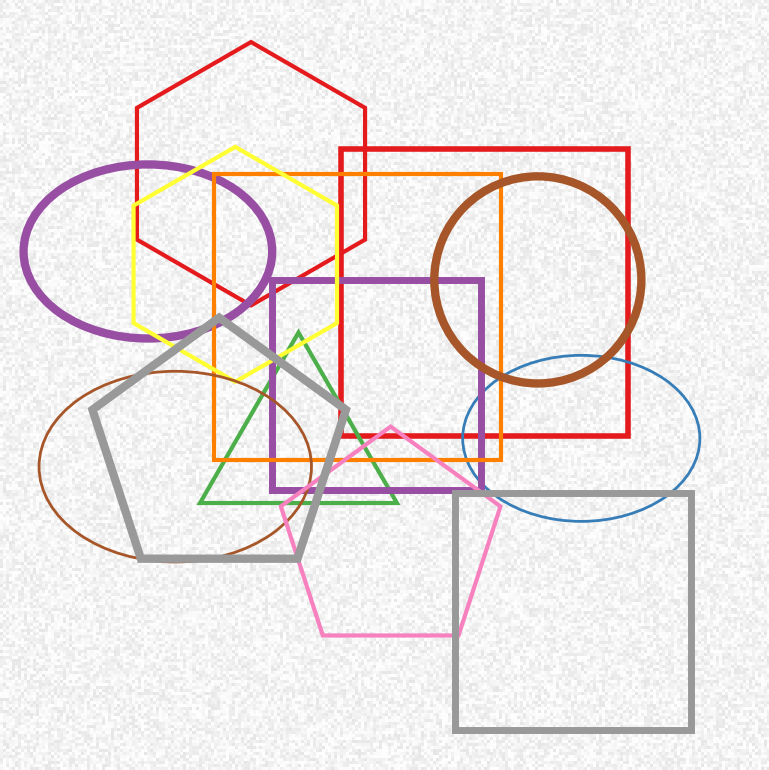[{"shape": "hexagon", "thickness": 1.5, "radius": 0.86, "center": [0.326, 0.774]}, {"shape": "square", "thickness": 2, "radius": 0.93, "center": [0.629, 0.62]}, {"shape": "oval", "thickness": 1, "radius": 0.77, "center": [0.755, 0.431]}, {"shape": "triangle", "thickness": 1.5, "radius": 0.74, "center": [0.388, 0.421]}, {"shape": "square", "thickness": 2.5, "radius": 0.68, "center": [0.489, 0.5]}, {"shape": "oval", "thickness": 3, "radius": 0.81, "center": [0.192, 0.673]}, {"shape": "square", "thickness": 1.5, "radius": 0.93, "center": [0.464, 0.588]}, {"shape": "hexagon", "thickness": 1.5, "radius": 0.76, "center": [0.306, 0.657]}, {"shape": "circle", "thickness": 3, "radius": 0.67, "center": [0.698, 0.636]}, {"shape": "oval", "thickness": 1, "radius": 0.88, "center": [0.228, 0.394]}, {"shape": "pentagon", "thickness": 1.5, "radius": 0.75, "center": [0.507, 0.296]}, {"shape": "square", "thickness": 2.5, "radius": 0.77, "center": [0.744, 0.206]}, {"shape": "pentagon", "thickness": 3, "radius": 0.87, "center": [0.285, 0.414]}]